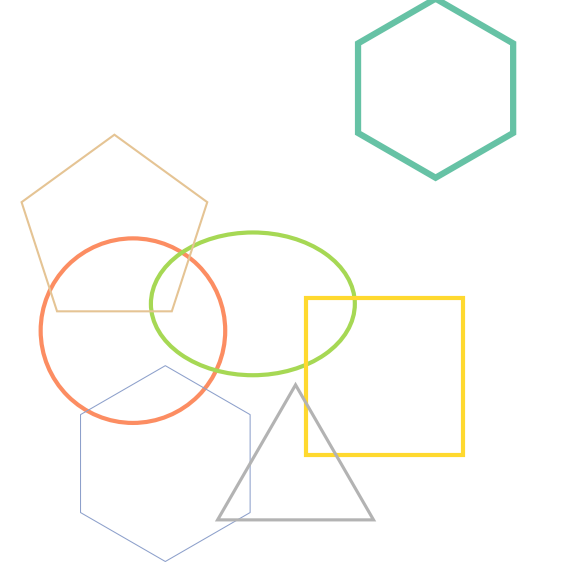[{"shape": "hexagon", "thickness": 3, "radius": 0.78, "center": [0.754, 0.846]}, {"shape": "circle", "thickness": 2, "radius": 0.8, "center": [0.23, 0.427]}, {"shape": "hexagon", "thickness": 0.5, "radius": 0.85, "center": [0.286, 0.196]}, {"shape": "oval", "thickness": 2, "radius": 0.88, "center": [0.438, 0.473]}, {"shape": "square", "thickness": 2, "radius": 0.68, "center": [0.665, 0.347]}, {"shape": "pentagon", "thickness": 1, "radius": 0.85, "center": [0.198, 0.597]}, {"shape": "triangle", "thickness": 1.5, "radius": 0.78, "center": [0.512, 0.177]}]